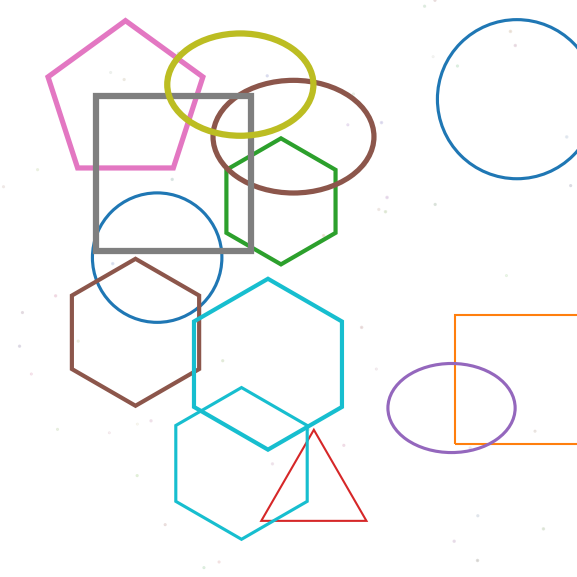[{"shape": "circle", "thickness": 1.5, "radius": 0.69, "center": [0.895, 0.827]}, {"shape": "circle", "thickness": 1.5, "radius": 0.56, "center": [0.272, 0.553]}, {"shape": "square", "thickness": 1, "radius": 0.56, "center": [0.899, 0.343]}, {"shape": "hexagon", "thickness": 2, "radius": 0.55, "center": [0.487, 0.65]}, {"shape": "triangle", "thickness": 1, "radius": 0.53, "center": [0.543, 0.15]}, {"shape": "oval", "thickness": 1.5, "radius": 0.55, "center": [0.782, 0.293]}, {"shape": "oval", "thickness": 2.5, "radius": 0.7, "center": [0.508, 0.762]}, {"shape": "hexagon", "thickness": 2, "radius": 0.64, "center": [0.235, 0.424]}, {"shape": "pentagon", "thickness": 2.5, "radius": 0.7, "center": [0.217, 0.822]}, {"shape": "square", "thickness": 3, "radius": 0.67, "center": [0.301, 0.699]}, {"shape": "oval", "thickness": 3, "radius": 0.63, "center": [0.416, 0.853]}, {"shape": "hexagon", "thickness": 2, "radius": 0.74, "center": [0.464, 0.368]}, {"shape": "hexagon", "thickness": 1.5, "radius": 0.66, "center": [0.418, 0.197]}]